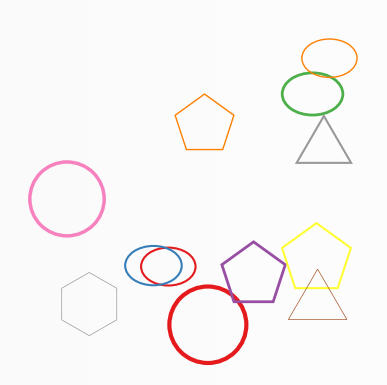[{"shape": "circle", "thickness": 3, "radius": 0.5, "center": [0.536, 0.156]}, {"shape": "oval", "thickness": 1.5, "radius": 0.35, "center": [0.434, 0.308]}, {"shape": "oval", "thickness": 1.5, "radius": 0.36, "center": [0.396, 0.31]}, {"shape": "oval", "thickness": 2, "radius": 0.39, "center": [0.807, 0.756]}, {"shape": "pentagon", "thickness": 2, "radius": 0.43, "center": [0.654, 0.286]}, {"shape": "pentagon", "thickness": 1, "radius": 0.4, "center": [0.528, 0.676]}, {"shape": "oval", "thickness": 1, "radius": 0.36, "center": [0.85, 0.849]}, {"shape": "pentagon", "thickness": 1.5, "radius": 0.47, "center": [0.817, 0.327]}, {"shape": "triangle", "thickness": 0.5, "radius": 0.44, "center": [0.82, 0.214]}, {"shape": "circle", "thickness": 2.5, "radius": 0.48, "center": [0.173, 0.483]}, {"shape": "triangle", "thickness": 1.5, "radius": 0.41, "center": [0.836, 0.618]}, {"shape": "hexagon", "thickness": 0.5, "radius": 0.41, "center": [0.23, 0.21]}]